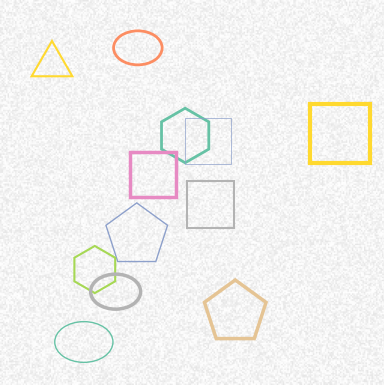[{"shape": "hexagon", "thickness": 2, "radius": 0.35, "center": [0.481, 0.648]}, {"shape": "oval", "thickness": 1, "radius": 0.38, "center": [0.218, 0.112]}, {"shape": "oval", "thickness": 2, "radius": 0.32, "center": [0.358, 0.876]}, {"shape": "square", "thickness": 0.5, "radius": 0.3, "center": [0.541, 0.633]}, {"shape": "pentagon", "thickness": 1, "radius": 0.42, "center": [0.355, 0.389]}, {"shape": "square", "thickness": 2.5, "radius": 0.3, "center": [0.397, 0.547]}, {"shape": "hexagon", "thickness": 1.5, "radius": 0.31, "center": [0.246, 0.3]}, {"shape": "square", "thickness": 3, "radius": 0.39, "center": [0.883, 0.653]}, {"shape": "triangle", "thickness": 1.5, "radius": 0.31, "center": [0.135, 0.832]}, {"shape": "pentagon", "thickness": 2.5, "radius": 0.42, "center": [0.611, 0.189]}, {"shape": "oval", "thickness": 2.5, "radius": 0.32, "center": [0.3, 0.242]}, {"shape": "square", "thickness": 1.5, "radius": 0.3, "center": [0.546, 0.469]}]